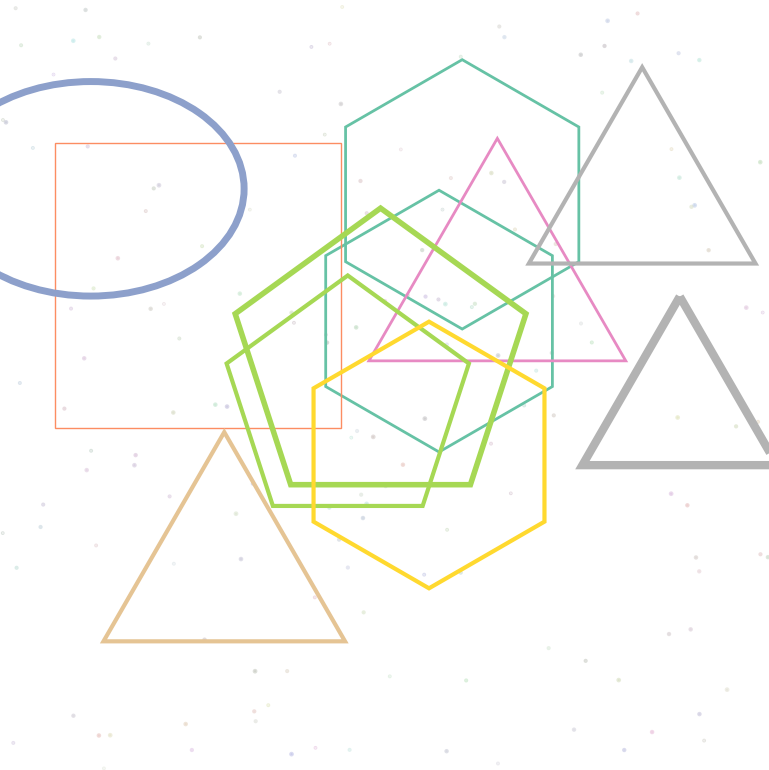[{"shape": "hexagon", "thickness": 1, "radius": 0.85, "center": [0.57, 0.583]}, {"shape": "hexagon", "thickness": 1, "radius": 0.87, "center": [0.6, 0.748]}, {"shape": "square", "thickness": 0.5, "radius": 0.93, "center": [0.257, 0.629]}, {"shape": "oval", "thickness": 2.5, "radius": 0.99, "center": [0.118, 0.755]}, {"shape": "triangle", "thickness": 1, "radius": 0.96, "center": [0.646, 0.628]}, {"shape": "pentagon", "thickness": 1.5, "radius": 0.83, "center": [0.452, 0.477]}, {"shape": "pentagon", "thickness": 2, "radius": 0.99, "center": [0.494, 0.531]}, {"shape": "hexagon", "thickness": 1.5, "radius": 0.87, "center": [0.557, 0.409]}, {"shape": "triangle", "thickness": 1.5, "radius": 0.91, "center": [0.291, 0.258]}, {"shape": "triangle", "thickness": 1.5, "radius": 0.85, "center": [0.834, 0.743]}, {"shape": "triangle", "thickness": 3, "radius": 0.73, "center": [0.883, 0.469]}]